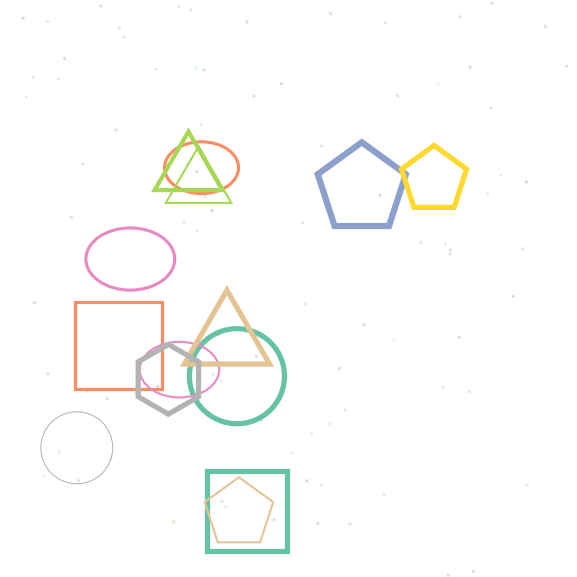[{"shape": "circle", "thickness": 2.5, "radius": 0.41, "center": [0.41, 0.348]}, {"shape": "square", "thickness": 2.5, "radius": 0.35, "center": [0.427, 0.115]}, {"shape": "square", "thickness": 1.5, "radius": 0.38, "center": [0.205, 0.4]}, {"shape": "oval", "thickness": 1.5, "radius": 0.32, "center": [0.349, 0.709]}, {"shape": "pentagon", "thickness": 3, "radius": 0.4, "center": [0.626, 0.673]}, {"shape": "oval", "thickness": 1, "radius": 0.34, "center": [0.311, 0.359]}, {"shape": "oval", "thickness": 1.5, "radius": 0.38, "center": [0.226, 0.551]}, {"shape": "triangle", "thickness": 2, "radius": 0.34, "center": [0.326, 0.704]}, {"shape": "triangle", "thickness": 1, "radius": 0.33, "center": [0.344, 0.68]}, {"shape": "pentagon", "thickness": 2.5, "radius": 0.3, "center": [0.752, 0.688]}, {"shape": "triangle", "thickness": 2.5, "radius": 0.43, "center": [0.393, 0.411]}, {"shape": "pentagon", "thickness": 1, "radius": 0.31, "center": [0.414, 0.11]}, {"shape": "hexagon", "thickness": 2.5, "radius": 0.3, "center": [0.292, 0.342]}, {"shape": "circle", "thickness": 0.5, "radius": 0.31, "center": [0.133, 0.224]}]